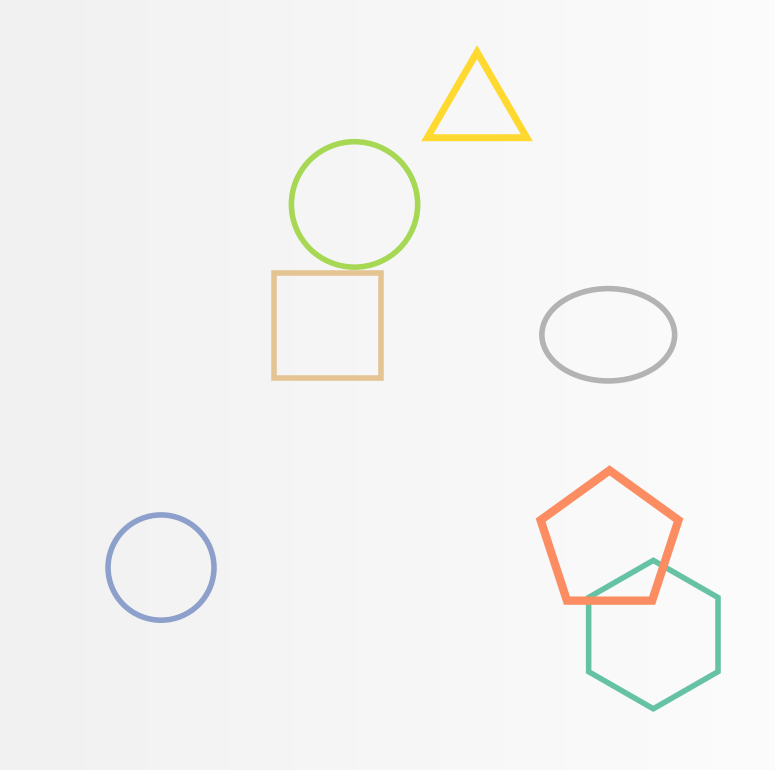[{"shape": "hexagon", "thickness": 2, "radius": 0.48, "center": [0.843, 0.176]}, {"shape": "pentagon", "thickness": 3, "radius": 0.47, "center": [0.787, 0.296]}, {"shape": "circle", "thickness": 2, "radius": 0.34, "center": [0.208, 0.263]}, {"shape": "circle", "thickness": 2, "radius": 0.41, "center": [0.457, 0.735]}, {"shape": "triangle", "thickness": 2.5, "radius": 0.37, "center": [0.616, 0.858]}, {"shape": "square", "thickness": 2, "radius": 0.34, "center": [0.423, 0.577]}, {"shape": "oval", "thickness": 2, "radius": 0.43, "center": [0.785, 0.565]}]